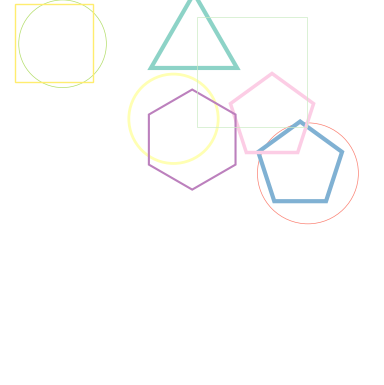[{"shape": "triangle", "thickness": 3, "radius": 0.65, "center": [0.504, 0.888]}, {"shape": "circle", "thickness": 2, "radius": 0.58, "center": [0.451, 0.691]}, {"shape": "circle", "thickness": 0.5, "radius": 0.66, "center": [0.8, 0.55]}, {"shape": "pentagon", "thickness": 3, "radius": 0.57, "center": [0.78, 0.57]}, {"shape": "circle", "thickness": 0.5, "radius": 0.57, "center": [0.162, 0.886]}, {"shape": "pentagon", "thickness": 2.5, "radius": 0.57, "center": [0.707, 0.696]}, {"shape": "hexagon", "thickness": 1.5, "radius": 0.65, "center": [0.499, 0.637]}, {"shape": "square", "thickness": 0.5, "radius": 0.72, "center": [0.654, 0.812]}, {"shape": "square", "thickness": 1, "radius": 0.51, "center": [0.141, 0.889]}]